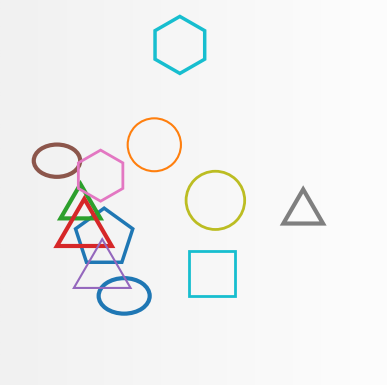[{"shape": "pentagon", "thickness": 2.5, "radius": 0.39, "center": [0.269, 0.382]}, {"shape": "oval", "thickness": 3, "radius": 0.33, "center": [0.32, 0.231]}, {"shape": "circle", "thickness": 1.5, "radius": 0.34, "center": [0.398, 0.624]}, {"shape": "triangle", "thickness": 3, "radius": 0.3, "center": [0.208, 0.462]}, {"shape": "triangle", "thickness": 3, "radius": 0.41, "center": [0.218, 0.402]}, {"shape": "triangle", "thickness": 1.5, "radius": 0.42, "center": [0.264, 0.294]}, {"shape": "oval", "thickness": 3, "radius": 0.3, "center": [0.147, 0.583]}, {"shape": "hexagon", "thickness": 2, "radius": 0.33, "center": [0.26, 0.544]}, {"shape": "triangle", "thickness": 3, "radius": 0.3, "center": [0.782, 0.449]}, {"shape": "circle", "thickness": 2, "radius": 0.38, "center": [0.556, 0.48]}, {"shape": "hexagon", "thickness": 2.5, "radius": 0.37, "center": [0.464, 0.883]}, {"shape": "square", "thickness": 2, "radius": 0.3, "center": [0.547, 0.29]}]